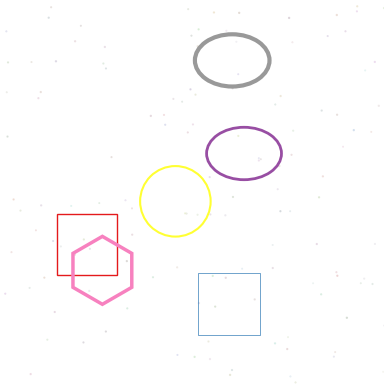[{"shape": "square", "thickness": 1, "radius": 0.4, "center": [0.226, 0.364]}, {"shape": "square", "thickness": 0.5, "radius": 0.4, "center": [0.595, 0.21]}, {"shape": "oval", "thickness": 2, "radius": 0.49, "center": [0.634, 0.601]}, {"shape": "circle", "thickness": 1.5, "radius": 0.46, "center": [0.456, 0.477]}, {"shape": "hexagon", "thickness": 2.5, "radius": 0.44, "center": [0.266, 0.298]}, {"shape": "oval", "thickness": 3, "radius": 0.48, "center": [0.603, 0.843]}]